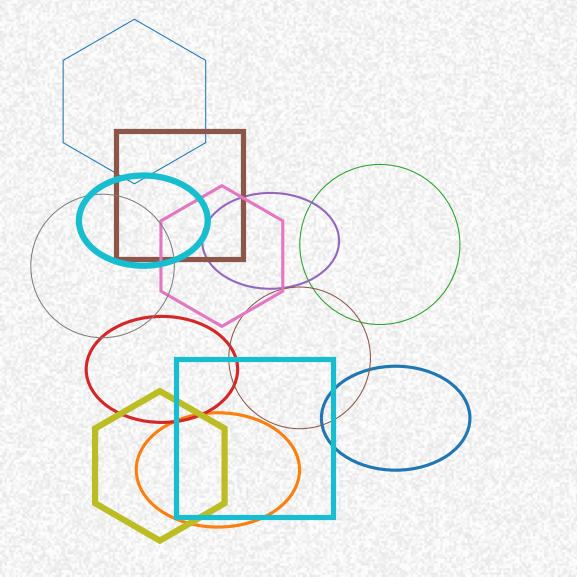[{"shape": "oval", "thickness": 1.5, "radius": 0.64, "center": [0.685, 0.275]}, {"shape": "hexagon", "thickness": 0.5, "radius": 0.71, "center": [0.233, 0.823]}, {"shape": "oval", "thickness": 1.5, "radius": 0.71, "center": [0.377, 0.185]}, {"shape": "circle", "thickness": 0.5, "radius": 0.69, "center": [0.658, 0.576]}, {"shape": "oval", "thickness": 1.5, "radius": 0.66, "center": [0.28, 0.359]}, {"shape": "oval", "thickness": 1, "radius": 0.59, "center": [0.469, 0.582]}, {"shape": "circle", "thickness": 0.5, "radius": 0.61, "center": [0.519, 0.379]}, {"shape": "square", "thickness": 2.5, "radius": 0.55, "center": [0.311, 0.661]}, {"shape": "hexagon", "thickness": 1.5, "radius": 0.61, "center": [0.384, 0.556]}, {"shape": "circle", "thickness": 0.5, "radius": 0.62, "center": [0.178, 0.539]}, {"shape": "hexagon", "thickness": 3, "radius": 0.65, "center": [0.277, 0.192]}, {"shape": "square", "thickness": 2.5, "radius": 0.68, "center": [0.44, 0.241]}, {"shape": "oval", "thickness": 3, "radius": 0.56, "center": [0.248, 0.617]}]